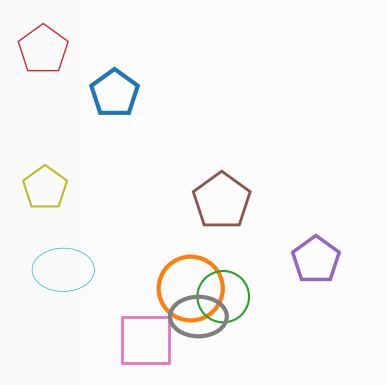[{"shape": "pentagon", "thickness": 3, "radius": 0.31, "center": [0.296, 0.758]}, {"shape": "circle", "thickness": 3, "radius": 0.41, "center": [0.492, 0.251]}, {"shape": "circle", "thickness": 1.5, "radius": 0.33, "center": [0.576, 0.229]}, {"shape": "pentagon", "thickness": 1, "radius": 0.34, "center": [0.112, 0.871]}, {"shape": "pentagon", "thickness": 2.5, "radius": 0.32, "center": [0.815, 0.325]}, {"shape": "pentagon", "thickness": 2, "radius": 0.39, "center": [0.572, 0.478]}, {"shape": "square", "thickness": 2, "radius": 0.3, "center": [0.376, 0.116]}, {"shape": "oval", "thickness": 3, "radius": 0.37, "center": [0.512, 0.178]}, {"shape": "pentagon", "thickness": 1.5, "radius": 0.3, "center": [0.116, 0.512]}, {"shape": "oval", "thickness": 0.5, "radius": 0.4, "center": [0.163, 0.299]}]